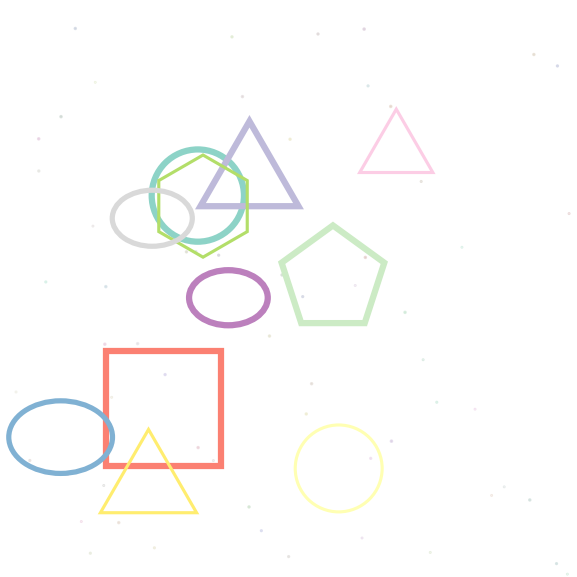[{"shape": "circle", "thickness": 3, "radius": 0.4, "center": [0.343, 0.661]}, {"shape": "circle", "thickness": 1.5, "radius": 0.38, "center": [0.586, 0.188]}, {"shape": "triangle", "thickness": 3, "radius": 0.49, "center": [0.432, 0.691]}, {"shape": "square", "thickness": 3, "radius": 0.5, "center": [0.283, 0.292]}, {"shape": "oval", "thickness": 2.5, "radius": 0.45, "center": [0.105, 0.242]}, {"shape": "hexagon", "thickness": 1.5, "radius": 0.44, "center": [0.352, 0.642]}, {"shape": "triangle", "thickness": 1.5, "radius": 0.37, "center": [0.686, 0.737]}, {"shape": "oval", "thickness": 2.5, "radius": 0.35, "center": [0.264, 0.621]}, {"shape": "oval", "thickness": 3, "radius": 0.34, "center": [0.396, 0.484]}, {"shape": "pentagon", "thickness": 3, "radius": 0.47, "center": [0.577, 0.515]}, {"shape": "triangle", "thickness": 1.5, "radius": 0.48, "center": [0.257, 0.159]}]